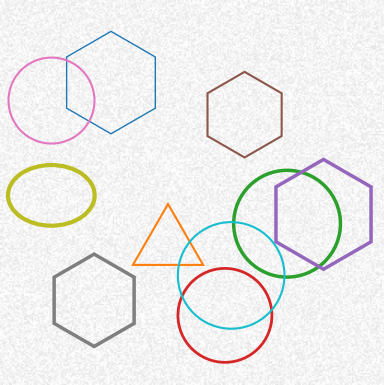[{"shape": "hexagon", "thickness": 1, "radius": 0.67, "center": [0.288, 0.786]}, {"shape": "triangle", "thickness": 1.5, "radius": 0.53, "center": [0.436, 0.365]}, {"shape": "circle", "thickness": 2.5, "radius": 0.69, "center": [0.746, 0.419]}, {"shape": "circle", "thickness": 2, "radius": 0.61, "center": [0.584, 0.181]}, {"shape": "hexagon", "thickness": 2.5, "radius": 0.71, "center": [0.84, 0.443]}, {"shape": "hexagon", "thickness": 1.5, "radius": 0.56, "center": [0.635, 0.702]}, {"shape": "circle", "thickness": 1.5, "radius": 0.56, "center": [0.134, 0.739]}, {"shape": "hexagon", "thickness": 2.5, "radius": 0.6, "center": [0.245, 0.22]}, {"shape": "oval", "thickness": 3, "radius": 0.56, "center": [0.133, 0.493]}, {"shape": "circle", "thickness": 1.5, "radius": 0.69, "center": [0.6, 0.285]}]